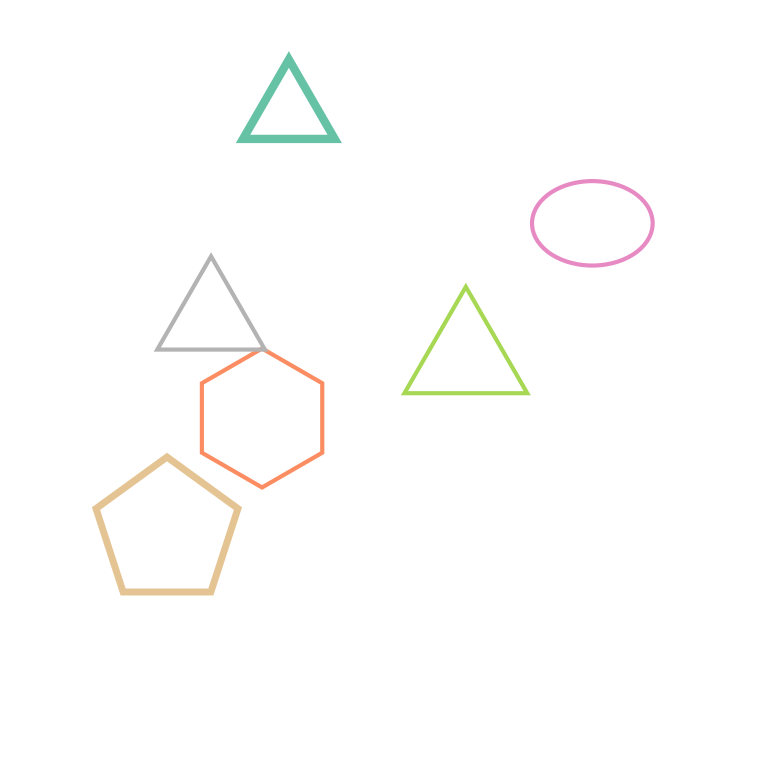[{"shape": "triangle", "thickness": 3, "radius": 0.34, "center": [0.375, 0.854]}, {"shape": "hexagon", "thickness": 1.5, "radius": 0.45, "center": [0.34, 0.457]}, {"shape": "oval", "thickness": 1.5, "radius": 0.39, "center": [0.769, 0.71]}, {"shape": "triangle", "thickness": 1.5, "radius": 0.46, "center": [0.605, 0.535]}, {"shape": "pentagon", "thickness": 2.5, "radius": 0.48, "center": [0.217, 0.31]}, {"shape": "triangle", "thickness": 1.5, "radius": 0.4, "center": [0.274, 0.586]}]